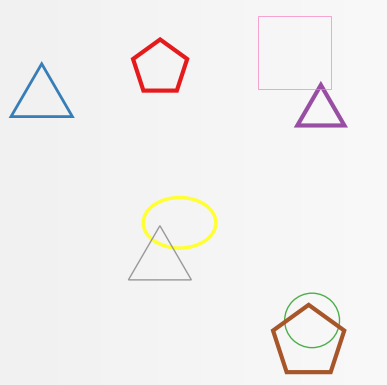[{"shape": "pentagon", "thickness": 3, "radius": 0.37, "center": [0.413, 0.824]}, {"shape": "triangle", "thickness": 2, "radius": 0.46, "center": [0.108, 0.743]}, {"shape": "circle", "thickness": 1, "radius": 0.35, "center": [0.805, 0.168]}, {"shape": "triangle", "thickness": 3, "radius": 0.35, "center": [0.828, 0.709]}, {"shape": "oval", "thickness": 2.5, "radius": 0.47, "center": [0.463, 0.421]}, {"shape": "pentagon", "thickness": 3, "radius": 0.48, "center": [0.797, 0.112]}, {"shape": "square", "thickness": 0.5, "radius": 0.47, "center": [0.76, 0.864]}, {"shape": "triangle", "thickness": 1, "radius": 0.47, "center": [0.413, 0.32]}]